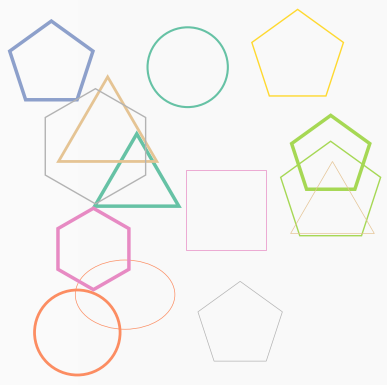[{"shape": "triangle", "thickness": 2.5, "radius": 0.63, "center": [0.353, 0.527]}, {"shape": "circle", "thickness": 1.5, "radius": 0.52, "center": [0.484, 0.825]}, {"shape": "circle", "thickness": 2, "radius": 0.55, "center": [0.199, 0.136]}, {"shape": "oval", "thickness": 0.5, "radius": 0.64, "center": [0.323, 0.235]}, {"shape": "pentagon", "thickness": 2.5, "radius": 0.56, "center": [0.133, 0.832]}, {"shape": "square", "thickness": 0.5, "radius": 0.52, "center": [0.584, 0.454]}, {"shape": "hexagon", "thickness": 2.5, "radius": 0.53, "center": [0.241, 0.353]}, {"shape": "pentagon", "thickness": 2.5, "radius": 0.53, "center": [0.853, 0.594]}, {"shape": "pentagon", "thickness": 1, "radius": 0.68, "center": [0.853, 0.497]}, {"shape": "pentagon", "thickness": 1, "radius": 0.62, "center": [0.768, 0.851]}, {"shape": "triangle", "thickness": 0.5, "radius": 0.62, "center": [0.858, 0.456]}, {"shape": "triangle", "thickness": 2, "radius": 0.73, "center": [0.278, 0.654]}, {"shape": "hexagon", "thickness": 1, "radius": 0.75, "center": [0.246, 0.62]}, {"shape": "pentagon", "thickness": 0.5, "radius": 0.57, "center": [0.62, 0.155]}]